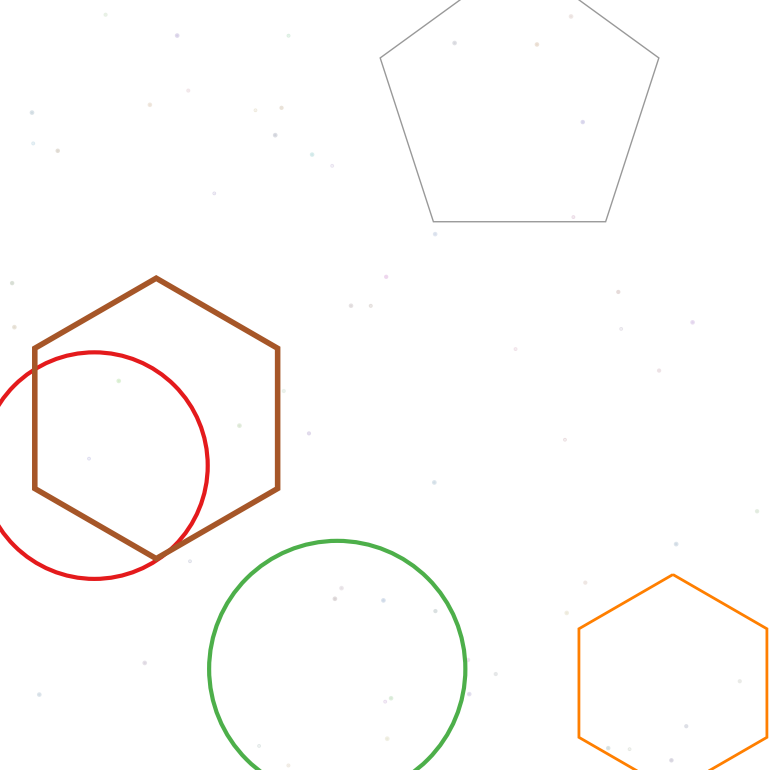[{"shape": "circle", "thickness": 1.5, "radius": 0.74, "center": [0.123, 0.395]}, {"shape": "circle", "thickness": 1.5, "radius": 0.83, "center": [0.438, 0.131]}, {"shape": "hexagon", "thickness": 1, "radius": 0.7, "center": [0.874, 0.113]}, {"shape": "hexagon", "thickness": 2, "radius": 0.91, "center": [0.203, 0.457]}, {"shape": "pentagon", "thickness": 0.5, "radius": 0.95, "center": [0.675, 0.866]}]